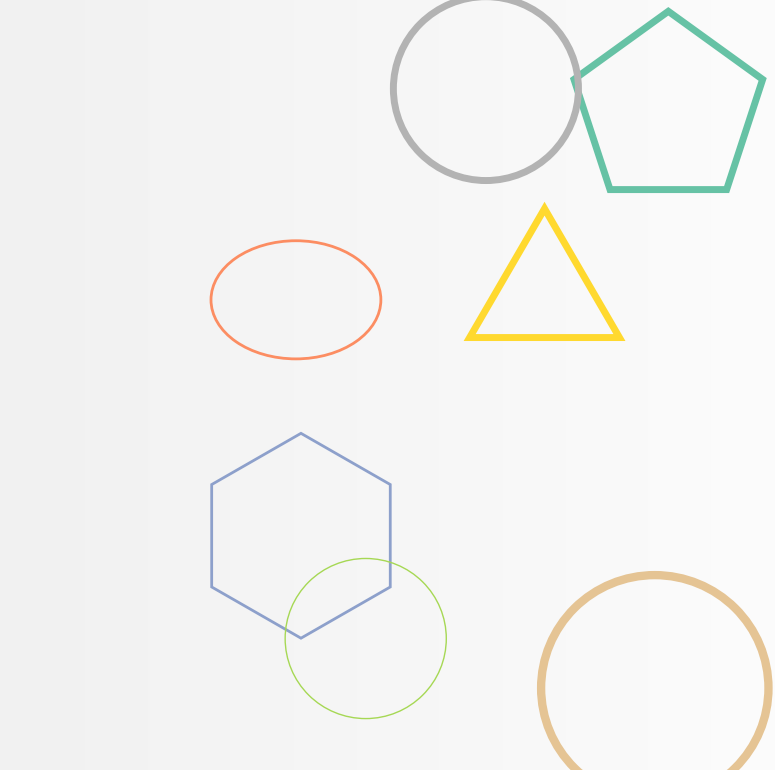[{"shape": "pentagon", "thickness": 2.5, "radius": 0.64, "center": [0.862, 0.857]}, {"shape": "oval", "thickness": 1, "radius": 0.55, "center": [0.382, 0.611]}, {"shape": "hexagon", "thickness": 1, "radius": 0.67, "center": [0.388, 0.304]}, {"shape": "circle", "thickness": 0.5, "radius": 0.52, "center": [0.472, 0.171]}, {"shape": "triangle", "thickness": 2.5, "radius": 0.56, "center": [0.703, 0.617]}, {"shape": "circle", "thickness": 3, "radius": 0.73, "center": [0.845, 0.106]}, {"shape": "circle", "thickness": 2.5, "radius": 0.6, "center": [0.627, 0.885]}]